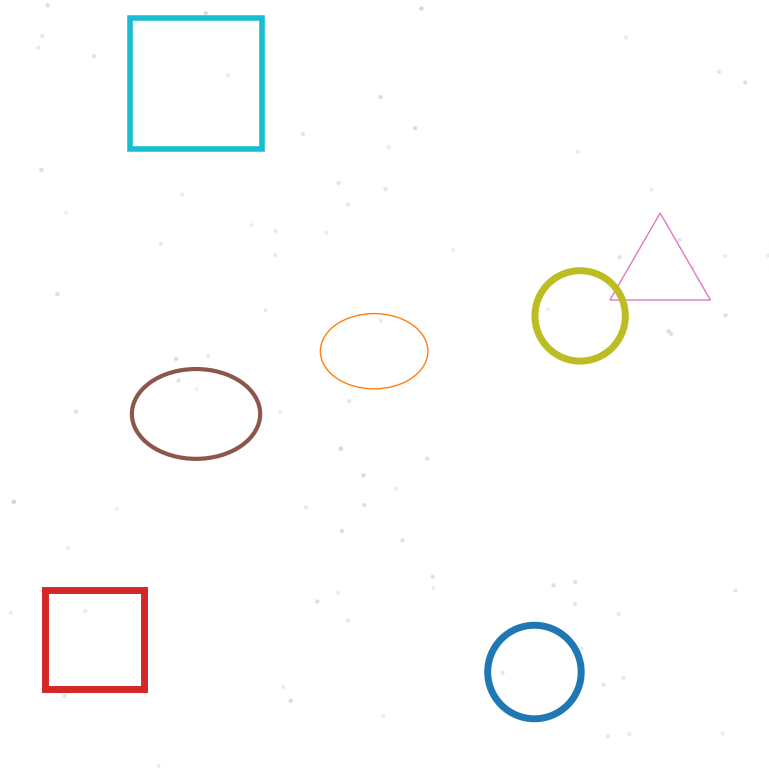[{"shape": "circle", "thickness": 2.5, "radius": 0.3, "center": [0.694, 0.127]}, {"shape": "oval", "thickness": 0.5, "radius": 0.35, "center": [0.486, 0.544]}, {"shape": "square", "thickness": 2.5, "radius": 0.32, "center": [0.123, 0.17]}, {"shape": "oval", "thickness": 1.5, "radius": 0.42, "center": [0.255, 0.462]}, {"shape": "triangle", "thickness": 0.5, "radius": 0.38, "center": [0.857, 0.648]}, {"shape": "circle", "thickness": 2.5, "radius": 0.29, "center": [0.753, 0.59]}, {"shape": "square", "thickness": 2, "radius": 0.43, "center": [0.255, 0.892]}]